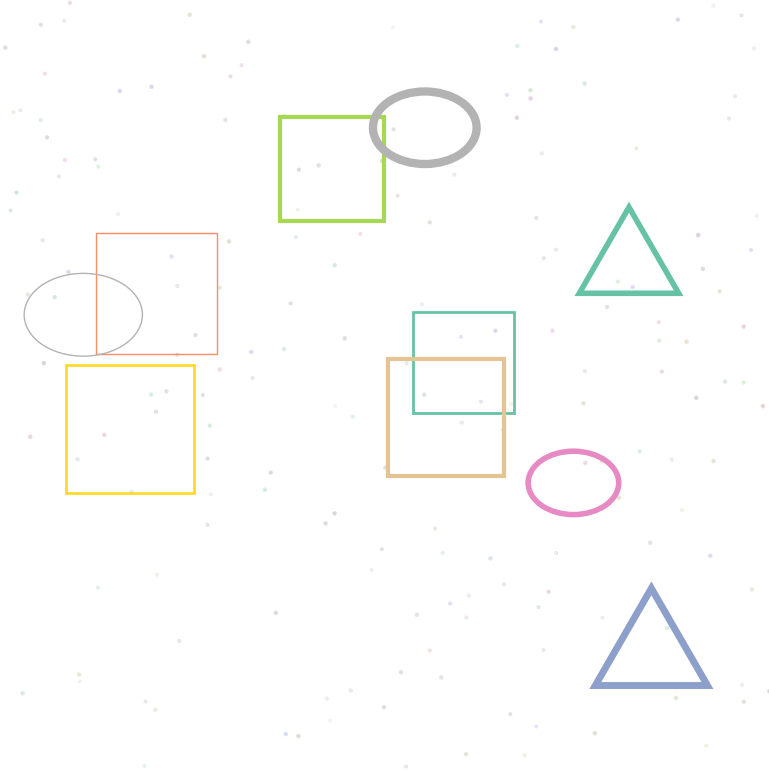[{"shape": "triangle", "thickness": 2, "radius": 0.37, "center": [0.817, 0.656]}, {"shape": "square", "thickness": 1, "radius": 0.33, "center": [0.602, 0.529]}, {"shape": "square", "thickness": 0.5, "radius": 0.39, "center": [0.204, 0.619]}, {"shape": "triangle", "thickness": 2.5, "radius": 0.42, "center": [0.846, 0.152]}, {"shape": "oval", "thickness": 2, "radius": 0.29, "center": [0.745, 0.373]}, {"shape": "square", "thickness": 1.5, "radius": 0.34, "center": [0.431, 0.781]}, {"shape": "square", "thickness": 1, "radius": 0.42, "center": [0.169, 0.442]}, {"shape": "square", "thickness": 1.5, "radius": 0.38, "center": [0.579, 0.457]}, {"shape": "oval", "thickness": 3, "radius": 0.34, "center": [0.552, 0.834]}, {"shape": "oval", "thickness": 0.5, "radius": 0.38, "center": [0.108, 0.591]}]